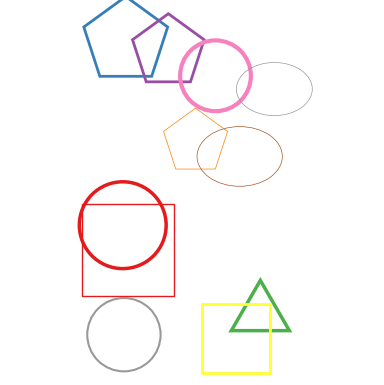[{"shape": "circle", "thickness": 2.5, "radius": 0.56, "center": [0.319, 0.415]}, {"shape": "square", "thickness": 1, "radius": 0.6, "center": [0.333, 0.352]}, {"shape": "pentagon", "thickness": 2, "radius": 0.57, "center": [0.327, 0.894]}, {"shape": "triangle", "thickness": 2.5, "radius": 0.43, "center": [0.676, 0.185]}, {"shape": "pentagon", "thickness": 2, "radius": 0.49, "center": [0.437, 0.867]}, {"shape": "pentagon", "thickness": 0.5, "radius": 0.44, "center": [0.508, 0.632]}, {"shape": "square", "thickness": 2, "radius": 0.44, "center": [0.614, 0.121]}, {"shape": "oval", "thickness": 0.5, "radius": 0.55, "center": [0.623, 0.594]}, {"shape": "circle", "thickness": 3, "radius": 0.46, "center": [0.56, 0.803]}, {"shape": "oval", "thickness": 0.5, "radius": 0.49, "center": [0.713, 0.769]}, {"shape": "circle", "thickness": 1.5, "radius": 0.48, "center": [0.322, 0.131]}]